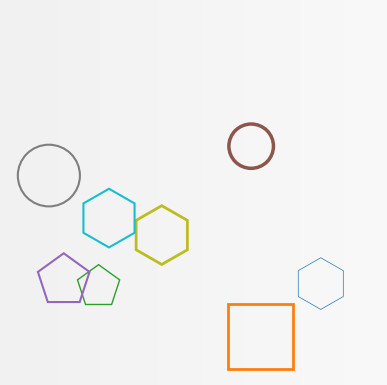[{"shape": "hexagon", "thickness": 0.5, "radius": 0.34, "center": [0.828, 0.263]}, {"shape": "square", "thickness": 2, "radius": 0.42, "center": [0.672, 0.126]}, {"shape": "pentagon", "thickness": 1, "radius": 0.29, "center": [0.254, 0.255]}, {"shape": "pentagon", "thickness": 1.5, "radius": 0.35, "center": [0.164, 0.272]}, {"shape": "circle", "thickness": 2.5, "radius": 0.29, "center": [0.648, 0.62]}, {"shape": "circle", "thickness": 1.5, "radius": 0.4, "center": [0.126, 0.544]}, {"shape": "hexagon", "thickness": 2, "radius": 0.38, "center": [0.417, 0.389]}, {"shape": "hexagon", "thickness": 1.5, "radius": 0.38, "center": [0.281, 0.434]}]